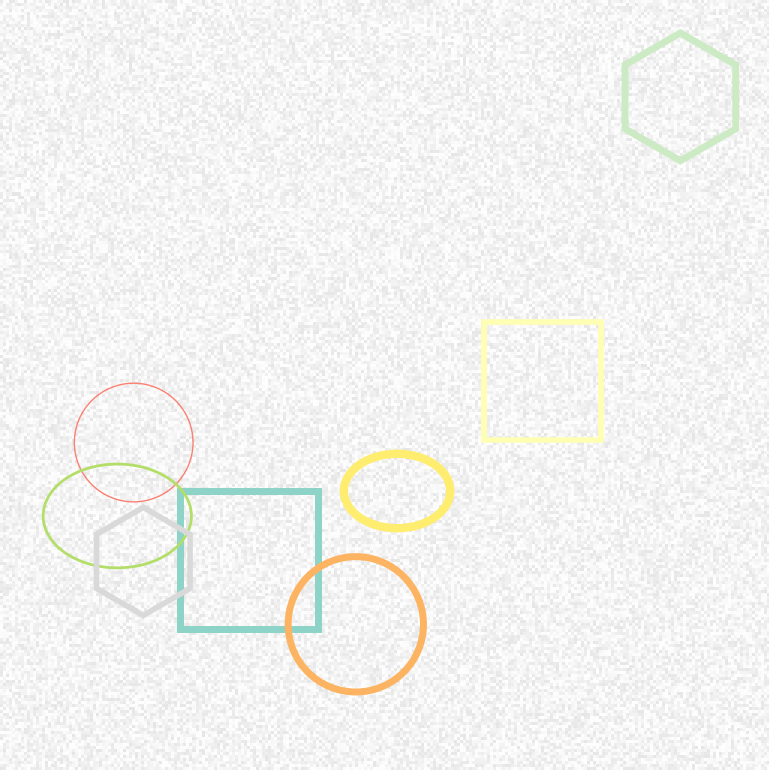[{"shape": "square", "thickness": 2.5, "radius": 0.45, "center": [0.324, 0.273]}, {"shape": "square", "thickness": 2, "radius": 0.38, "center": [0.705, 0.505]}, {"shape": "circle", "thickness": 0.5, "radius": 0.39, "center": [0.174, 0.425]}, {"shape": "circle", "thickness": 2.5, "radius": 0.44, "center": [0.462, 0.189]}, {"shape": "oval", "thickness": 1, "radius": 0.48, "center": [0.152, 0.33]}, {"shape": "hexagon", "thickness": 2, "radius": 0.35, "center": [0.186, 0.271]}, {"shape": "hexagon", "thickness": 2.5, "radius": 0.41, "center": [0.884, 0.874]}, {"shape": "oval", "thickness": 3, "radius": 0.35, "center": [0.516, 0.362]}]